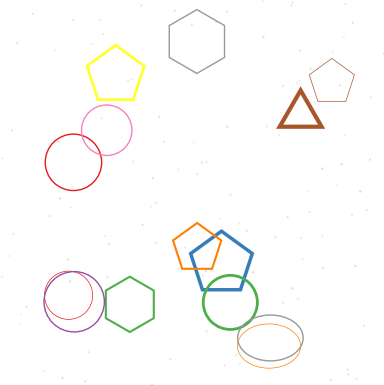[{"shape": "circle", "thickness": 0.5, "radius": 0.31, "center": [0.178, 0.233]}, {"shape": "circle", "thickness": 1, "radius": 0.37, "center": [0.191, 0.578]}, {"shape": "pentagon", "thickness": 2.5, "radius": 0.42, "center": [0.575, 0.315]}, {"shape": "hexagon", "thickness": 1.5, "radius": 0.36, "center": [0.337, 0.209]}, {"shape": "circle", "thickness": 2, "radius": 0.35, "center": [0.598, 0.215]}, {"shape": "circle", "thickness": 1, "radius": 0.39, "center": [0.193, 0.216]}, {"shape": "pentagon", "thickness": 1.5, "radius": 0.33, "center": [0.512, 0.355]}, {"shape": "oval", "thickness": 0.5, "radius": 0.41, "center": [0.699, 0.101]}, {"shape": "pentagon", "thickness": 2, "radius": 0.39, "center": [0.3, 0.804]}, {"shape": "pentagon", "thickness": 0.5, "radius": 0.31, "center": [0.862, 0.787]}, {"shape": "triangle", "thickness": 3, "radius": 0.31, "center": [0.781, 0.702]}, {"shape": "circle", "thickness": 1, "radius": 0.33, "center": [0.277, 0.662]}, {"shape": "hexagon", "thickness": 1, "radius": 0.41, "center": [0.511, 0.892]}, {"shape": "oval", "thickness": 1, "radius": 0.43, "center": [0.702, 0.122]}]